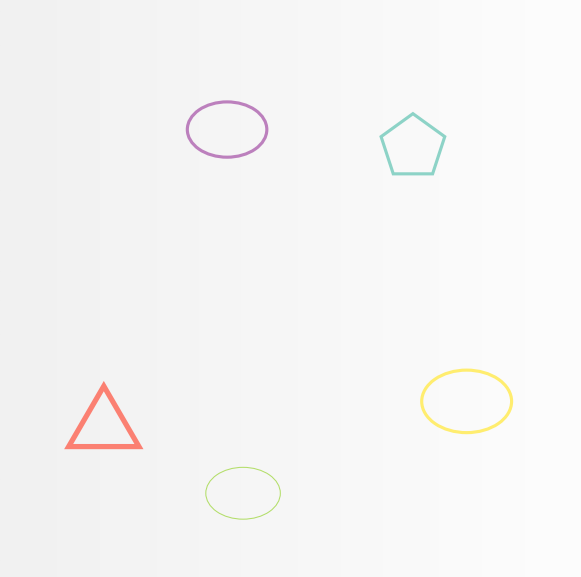[{"shape": "pentagon", "thickness": 1.5, "radius": 0.29, "center": [0.71, 0.745]}, {"shape": "triangle", "thickness": 2.5, "radius": 0.35, "center": [0.179, 0.261]}, {"shape": "oval", "thickness": 0.5, "radius": 0.32, "center": [0.418, 0.145]}, {"shape": "oval", "thickness": 1.5, "radius": 0.34, "center": [0.391, 0.775]}, {"shape": "oval", "thickness": 1.5, "radius": 0.39, "center": [0.803, 0.304]}]